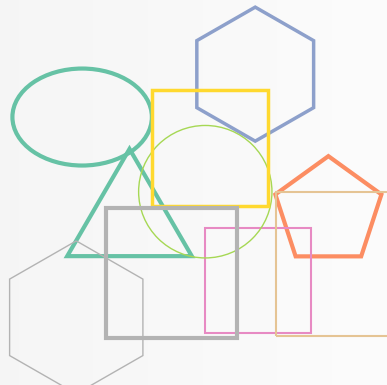[{"shape": "oval", "thickness": 3, "radius": 0.9, "center": [0.212, 0.696]}, {"shape": "triangle", "thickness": 3, "radius": 0.93, "center": [0.334, 0.428]}, {"shape": "pentagon", "thickness": 3, "radius": 0.72, "center": [0.847, 0.451]}, {"shape": "hexagon", "thickness": 2.5, "radius": 0.87, "center": [0.659, 0.807]}, {"shape": "square", "thickness": 1.5, "radius": 0.68, "center": [0.665, 0.273]}, {"shape": "circle", "thickness": 1, "radius": 0.86, "center": [0.53, 0.502]}, {"shape": "square", "thickness": 2.5, "radius": 0.75, "center": [0.543, 0.616]}, {"shape": "square", "thickness": 1.5, "radius": 0.93, "center": [0.898, 0.314]}, {"shape": "hexagon", "thickness": 1, "radius": 0.99, "center": [0.197, 0.176]}, {"shape": "square", "thickness": 3, "radius": 0.84, "center": [0.442, 0.291]}]